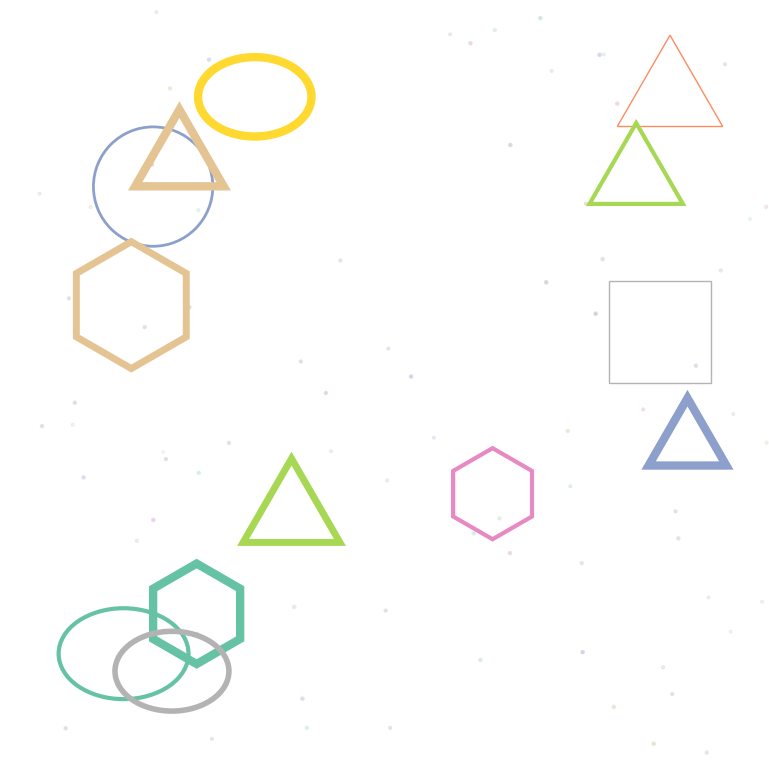[{"shape": "oval", "thickness": 1.5, "radius": 0.42, "center": [0.16, 0.151]}, {"shape": "hexagon", "thickness": 3, "radius": 0.33, "center": [0.255, 0.203]}, {"shape": "triangle", "thickness": 0.5, "radius": 0.4, "center": [0.87, 0.875]}, {"shape": "circle", "thickness": 1, "radius": 0.39, "center": [0.199, 0.758]}, {"shape": "triangle", "thickness": 3, "radius": 0.29, "center": [0.893, 0.425]}, {"shape": "hexagon", "thickness": 1.5, "radius": 0.3, "center": [0.64, 0.359]}, {"shape": "triangle", "thickness": 2.5, "radius": 0.36, "center": [0.379, 0.332]}, {"shape": "triangle", "thickness": 1.5, "radius": 0.35, "center": [0.826, 0.77]}, {"shape": "oval", "thickness": 3, "radius": 0.37, "center": [0.331, 0.874]}, {"shape": "triangle", "thickness": 3, "radius": 0.33, "center": [0.233, 0.791]}, {"shape": "hexagon", "thickness": 2.5, "radius": 0.41, "center": [0.171, 0.604]}, {"shape": "square", "thickness": 0.5, "radius": 0.33, "center": [0.857, 0.569]}, {"shape": "oval", "thickness": 2, "radius": 0.37, "center": [0.223, 0.128]}]